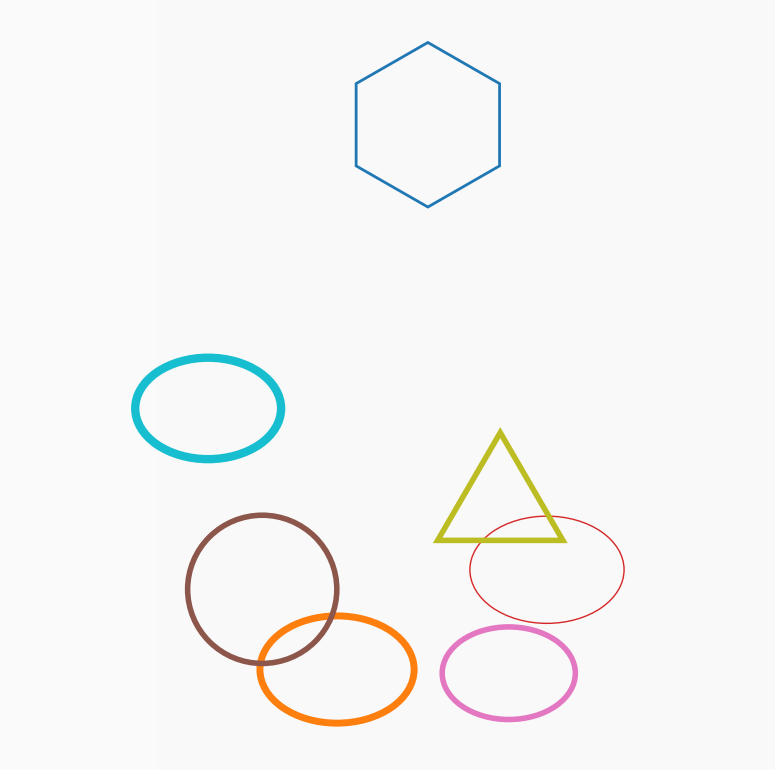[{"shape": "hexagon", "thickness": 1, "radius": 0.53, "center": [0.552, 0.838]}, {"shape": "oval", "thickness": 2.5, "radius": 0.5, "center": [0.435, 0.13]}, {"shape": "oval", "thickness": 0.5, "radius": 0.5, "center": [0.706, 0.26]}, {"shape": "circle", "thickness": 2, "radius": 0.48, "center": [0.338, 0.235]}, {"shape": "oval", "thickness": 2, "radius": 0.43, "center": [0.656, 0.126]}, {"shape": "triangle", "thickness": 2, "radius": 0.47, "center": [0.645, 0.345]}, {"shape": "oval", "thickness": 3, "radius": 0.47, "center": [0.269, 0.47]}]